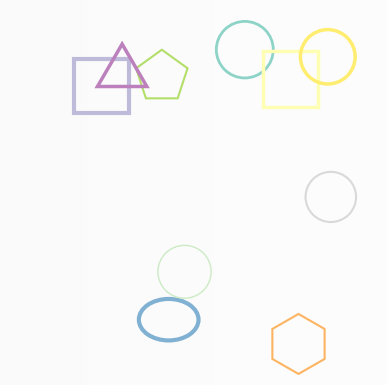[{"shape": "circle", "thickness": 2, "radius": 0.37, "center": [0.632, 0.871]}, {"shape": "square", "thickness": 2.5, "radius": 0.36, "center": [0.75, 0.795]}, {"shape": "square", "thickness": 3, "radius": 0.35, "center": [0.261, 0.776]}, {"shape": "oval", "thickness": 3, "radius": 0.38, "center": [0.435, 0.17]}, {"shape": "hexagon", "thickness": 1.5, "radius": 0.39, "center": [0.77, 0.107]}, {"shape": "pentagon", "thickness": 1.5, "radius": 0.35, "center": [0.418, 0.801]}, {"shape": "circle", "thickness": 1.5, "radius": 0.33, "center": [0.854, 0.488]}, {"shape": "triangle", "thickness": 2.5, "radius": 0.37, "center": [0.315, 0.812]}, {"shape": "circle", "thickness": 1, "radius": 0.34, "center": [0.476, 0.294]}, {"shape": "circle", "thickness": 2.5, "radius": 0.35, "center": [0.846, 0.852]}]